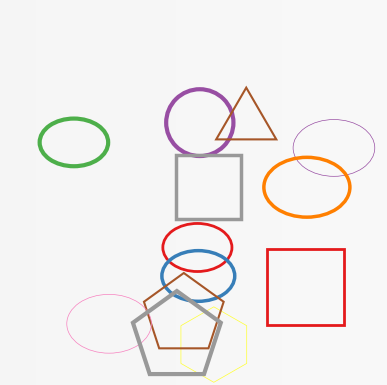[{"shape": "oval", "thickness": 2, "radius": 0.45, "center": [0.509, 0.357]}, {"shape": "square", "thickness": 2, "radius": 0.5, "center": [0.788, 0.254]}, {"shape": "oval", "thickness": 2.5, "radius": 0.47, "center": [0.512, 0.283]}, {"shape": "oval", "thickness": 3, "radius": 0.44, "center": [0.191, 0.63]}, {"shape": "oval", "thickness": 0.5, "radius": 0.53, "center": [0.862, 0.616]}, {"shape": "circle", "thickness": 3, "radius": 0.43, "center": [0.516, 0.681]}, {"shape": "oval", "thickness": 2.5, "radius": 0.56, "center": [0.792, 0.514]}, {"shape": "hexagon", "thickness": 0.5, "radius": 0.49, "center": [0.552, 0.105]}, {"shape": "pentagon", "thickness": 1.5, "radius": 0.54, "center": [0.474, 0.183]}, {"shape": "triangle", "thickness": 1.5, "radius": 0.45, "center": [0.635, 0.683]}, {"shape": "oval", "thickness": 0.5, "radius": 0.55, "center": [0.281, 0.159]}, {"shape": "pentagon", "thickness": 3, "radius": 0.6, "center": [0.456, 0.125]}, {"shape": "square", "thickness": 2.5, "radius": 0.41, "center": [0.538, 0.514]}]